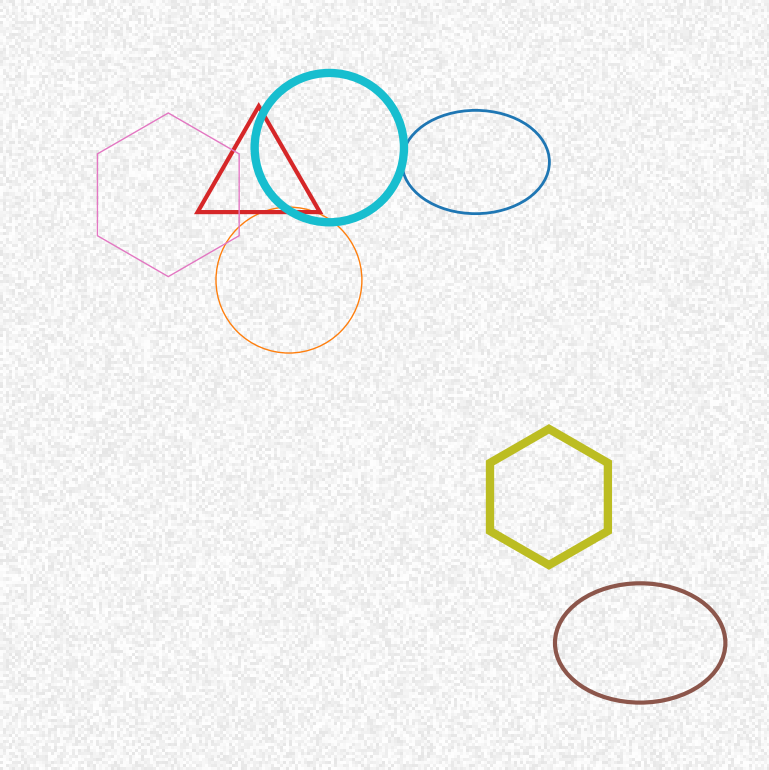[{"shape": "oval", "thickness": 1, "radius": 0.48, "center": [0.618, 0.79]}, {"shape": "circle", "thickness": 0.5, "radius": 0.47, "center": [0.375, 0.636]}, {"shape": "triangle", "thickness": 1.5, "radius": 0.46, "center": [0.336, 0.77]}, {"shape": "oval", "thickness": 1.5, "radius": 0.55, "center": [0.831, 0.165]}, {"shape": "hexagon", "thickness": 0.5, "radius": 0.53, "center": [0.219, 0.747]}, {"shape": "hexagon", "thickness": 3, "radius": 0.44, "center": [0.713, 0.355]}, {"shape": "circle", "thickness": 3, "radius": 0.48, "center": [0.428, 0.808]}]